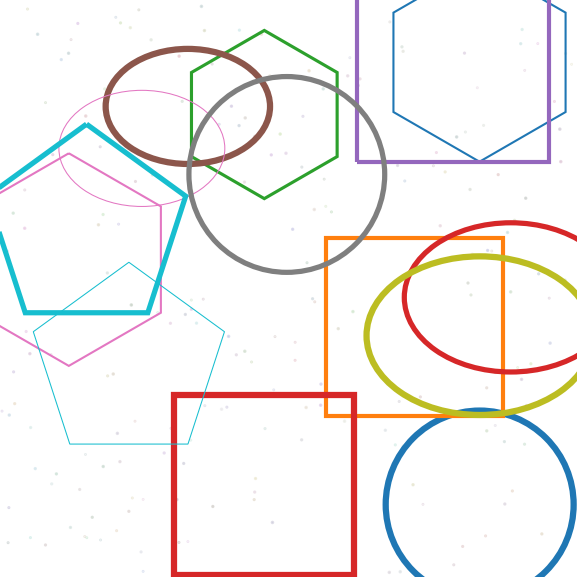[{"shape": "circle", "thickness": 3, "radius": 0.81, "center": [0.831, 0.125]}, {"shape": "hexagon", "thickness": 1, "radius": 0.86, "center": [0.83, 0.891]}, {"shape": "square", "thickness": 2, "radius": 0.77, "center": [0.718, 0.433]}, {"shape": "hexagon", "thickness": 1.5, "radius": 0.73, "center": [0.458, 0.801]}, {"shape": "square", "thickness": 3, "radius": 0.78, "center": [0.456, 0.159]}, {"shape": "oval", "thickness": 2.5, "radius": 0.92, "center": [0.885, 0.484]}, {"shape": "square", "thickness": 2, "radius": 0.83, "center": [0.784, 0.885]}, {"shape": "oval", "thickness": 3, "radius": 0.71, "center": [0.325, 0.815]}, {"shape": "oval", "thickness": 0.5, "radius": 0.72, "center": [0.246, 0.742]}, {"shape": "hexagon", "thickness": 1, "radius": 0.92, "center": [0.119, 0.55]}, {"shape": "circle", "thickness": 2.5, "radius": 0.85, "center": [0.497, 0.697]}, {"shape": "oval", "thickness": 3, "radius": 0.98, "center": [0.831, 0.418]}, {"shape": "pentagon", "thickness": 0.5, "radius": 0.87, "center": [0.223, 0.371]}, {"shape": "pentagon", "thickness": 2.5, "radius": 0.9, "center": [0.15, 0.604]}]